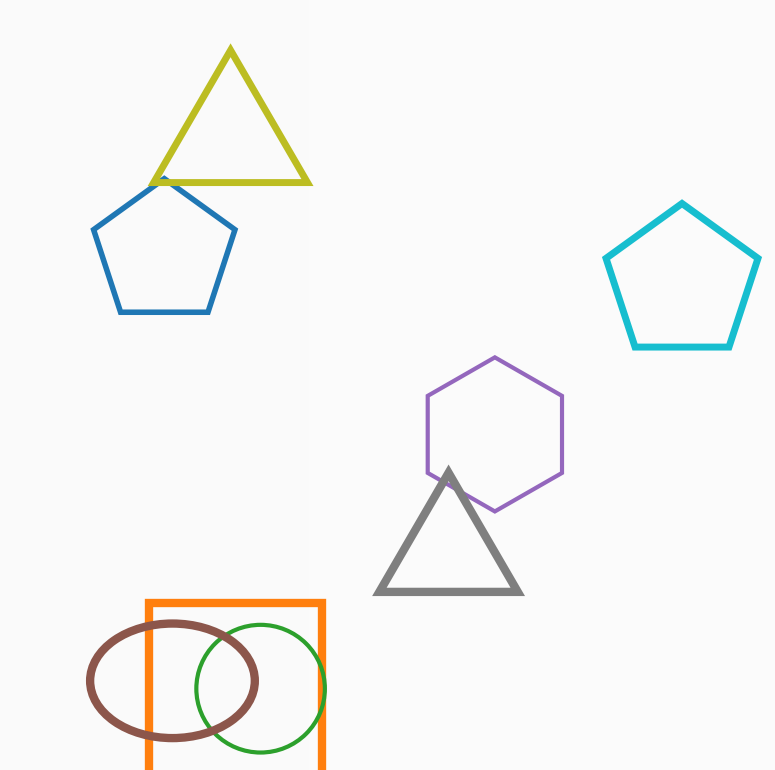[{"shape": "pentagon", "thickness": 2, "radius": 0.48, "center": [0.212, 0.672]}, {"shape": "square", "thickness": 3, "radius": 0.56, "center": [0.304, 0.105]}, {"shape": "circle", "thickness": 1.5, "radius": 0.41, "center": [0.336, 0.106]}, {"shape": "hexagon", "thickness": 1.5, "radius": 0.5, "center": [0.639, 0.436]}, {"shape": "oval", "thickness": 3, "radius": 0.53, "center": [0.223, 0.116]}, {"shape": "triangle", "thickness": 3, "radius": 0.52, "center": [0.579, 0.283]}, {"shape": "triangle", "thickness": 2.5, "radius": 0.57, "center": [0.298, 0.82]}, {"shape": "pentagon", "thickness": 2.5, "radius": 0.52, "center": [0.88, 0.633]}]